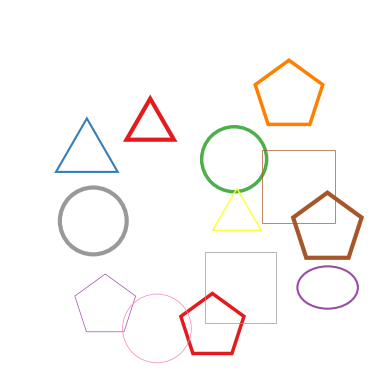[{"shape": "pentagon", "thickness": 2.5, "radius": 0.43, "center": [0.552, 0.152]}, {"shape": "triangle", "thickness": 3, "radius": 0.36, "center": [0.39, 0.673]}, {"shape": "triangle", "thickness": 1.5, "radius": 0.46, "center": [0.226, 0.6]}, {"shape": "circle", "thickness": 2.5, "radius": 0.42, "center": [0.608, 0.586]}, {"shape": "pentagon", "thickness": 0.5, "radius": 0.41, "center": [0.273, 0.205]}, {"shape": "oval", "thickness": 1.5, "radius": 0.39, "center": [0.851, 0.253]}, {"shape": "pentagon", "thickness": 2.5, "radius": 0.46, "center": [0.751, 0.751]}, {"shape": "triangle", "thickness": 1, "radius": 0.36, "center": [0.615, 0.438]}, {"shape": "square", "thickness": 0.5, "radius": 0.47, "center": [0.775, 0.516]}, {"shape": "pentagon", "thickness": 3, "radius": 0.47, "center": [0.85, 0.406]}, {"shape": "circle", "thickness": 0.5, "radius": 0.45, "center": [0.408, 0.147]}, {"shape": "circle", "thickness": 3, "radius": 0.43, "center": [0.242, 0.426]}, {"shape": "square", "thickness": 0.5, "radius": 0.46, "center": [0.625, 0.254]}]